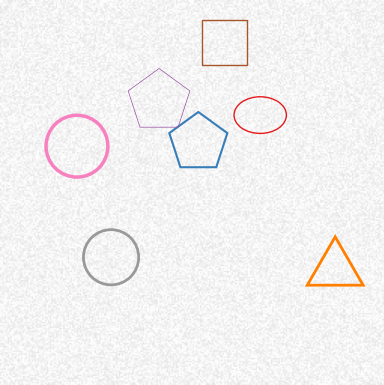[{"shape": "oval", "thickness": 1, "radius": 0.34, "center": [0.676, 0.701]}, {"shape": "pentagon", "thickness": 1.5, "radius": 0.4, "center": [0.515, 0.63]}, {"shape": "pentagon", "thickness": 0.5, "radius": 0.42, "center": [0.413, 0.738]}, {"shape": "triangle", "thickness": 2, "radius": 0.42, "center": [0.871, 0.301]}, {"shape": "square", "thickness": 1, "radius": 0.29, "center": [0.583, 0.889]}, {"shape": "circle", "thickness": 2.5, "radius": 0.4, "center": [0.2, 0.62]}, {"shape": "circle", "thickness": 2, "radius": 0.36, "center": [0.288, 0.332]}]